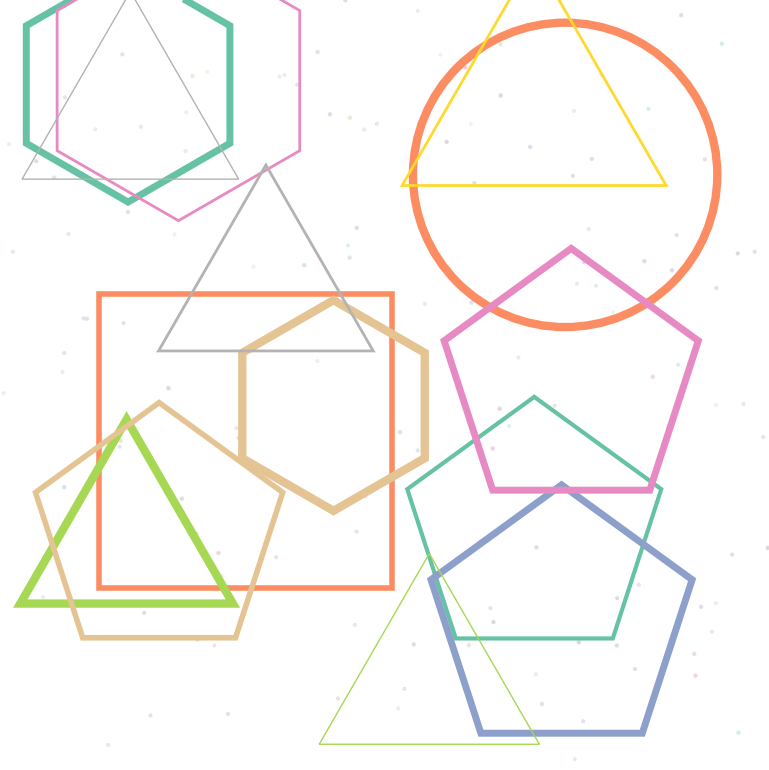[{"shape": "hexagon", "thickness": 2.5, "radius": 0.76, "center": [0.166, 0.89]}, {"shape": "pentagon", "thickness": 1.5, "radius": 0.87, "center": [0.694, 0.311]}, {"shape": "square", "thickness": 2, "radius": 0.95, "center": [0.319, 0.427]}, {"shape": "circle", "thickness": 3, "radius": 0.99, "center": [0.734, 0.773]}, {"shape": "pentagon", "thickness": 2.5, "radius": 0.89, "center": [0.729, 0.192]}, {"shape": "hexagon", "thickness": 1, "radius": 0.91, "center": [0.232, 0.895]}, {"shape": "pentagon", "thickness": 2.5, "radius": 0.87, "center": [0.742, 0.504]}, {"shape": "triangle", "thickness": 0.5, "radius": 0.83, "center": [0.557, 0.116]}, {"shape": "triangle", "thickness": 3, "radius": 0.8, "center": [0.164, 0.296]}, {"shape": "triangle", "thickness": 1, "radius": 0.99, "center": [0.694, 0.858]}, {"shape": "hexagon", "thickness": 3, "radius": 0.68, "center": [0.433, 0.473]}, {"shape": "pentagon", "thickness": 2, "radius": 0.84, "center": [0.207, 0.308]}, {"shape": "triangle", "thickness": 1, "radius": 0.8, "center": [0.345, 0.625]}, {"shape": "triangle", "thickness": 0.5, "radius": 0.81, "center": [0.169, 0.849]}]